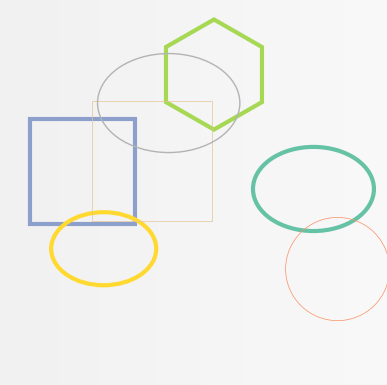[{"shape": "oval", "thickness": 3, "radius": 0.78, "center": [0.809, 0.509]}, {"shape": "circle", "thickness": 0.5, "radius": 0.67, "center": [0.871, 0.301]}, {"shape": "square", "thickness": 3, "radius": 0.68, "center": [0.213, 0.553]}, {"shape": "hexagon", "thickness": 3, "radius": 0.72, "center": [0.552, 0.806]}, {"shape": "oval", "thickness": 3, "radius": 0.68, "center": [0.268, 0.354]}, {"shape": "square", "thickness": 0.5, "radius": 0.78, "center": [0.393, 0.582]}, {"shape": "oval", "thickness": 1, "radius": 0.92, "center": [0.435, 0.732]}]